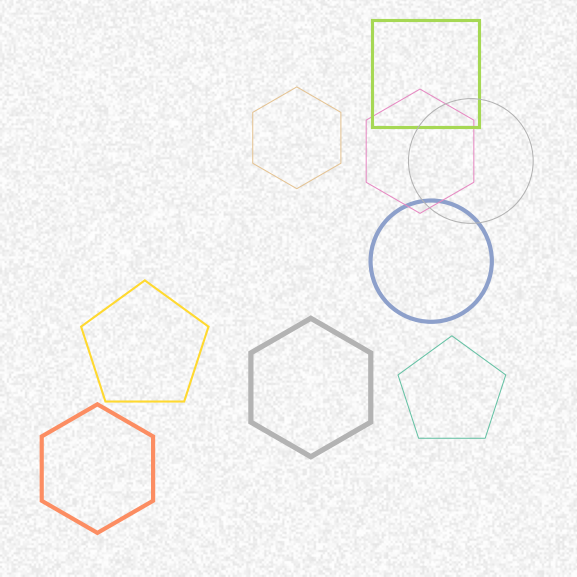[{"shape": "pentagon", "thickness": 0.5, "radius": 0.49, "center": [0.782, 0.32]}, {"shape": "hexagon", "thickness": 2, "radius": 0.56, "center": [0.169, 0.188]}, {"shape": "circle", "thickness": 2, "radius": 0.53, "center": [0.747, 0.547]}, {"shape": "hexagon", "thickness": 0.5, "radius": 0.54, "center": [0.727, 0.737]}, {"shape": "square", "thickness": 1.5, "radius": 0.46, "center": [0.737, 0.872]}, {"shape": "pentagon", "thickness": 1, "radius": 0.58, "center": [0.251, 0.398]}, {"shape": "hexagon", "thickness": 0.5, "radius": 0.44, "center": [0.514, 0.761]}, {"shape": "circle", "thickness": 0.5, "radius": 0.54, "center": [0.815, 0.72]}, {"shape": "hexagon", "thickness": 2.5, "radius": 0.6, "center": [0.538, 0.328]}]